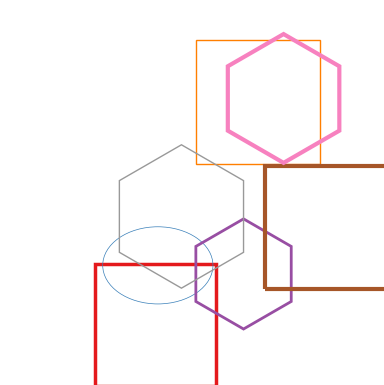[{"shape": "square", "thickness": 2.5, "radius": 0.79, "center": [0.405, 0.156]}, {"shape": "oval", "thickness": 0.5, "radius": 0.72, "center": [0.41, 0.311]}, {"shape": "hexagon", "thickness": 2, "radius": 0.72, "center": [0.633, 0.288]}, {"shape": "square", "thickness": 1, "radius": 0.8, "center": [0.67, 0.736]}, {"shape": "square", "thickness": 3, "radius": 0.8, "center": [0.849, 0.409]}, {"shape": "hexagon", "thickness": 3, "radius": 0.84, "center": [0.737, 0.744]}, {"shape": "hexagon", "thickness": 1, "radius": 0.93, "center": [0.471, 0.438]}]